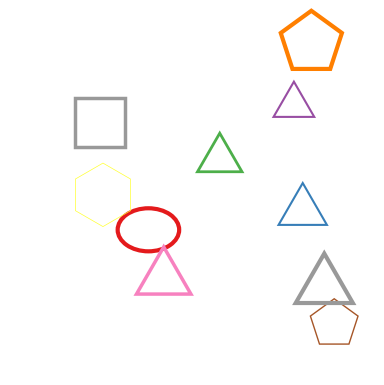[{"shape": "oval", "thickness": 3, "radius": 0.4, "center": [0.386, 0.403]}, {"shape": "triangle", "thickness": 1.5, "radius": 0.36, "center": [0.786, 0.452]}, {"shape": "triangle", "thickness": 2, "radius": 0.33, "center": [0.571, 0.587]}, {"shape": "triangle", "thickness": 1.5, "radius": 0.31, "center": [0.763, 0.727]}, {"shape": "pentagon", "thickness": 3, "radius": 0.42, "center": [0.809, 0.889]}, {"shape": "hexagon", "thickness": 0.5, "radius": 0.41, "center": [0.267, 0.494]}, {"shape": "pentagon", "thickness": 1, "radius": 0.33, "center": [0.868, 0.159]}, {"shape": "triangle", "thickness": 2.5, "radius": 0.41, "center": [0.425, 0.277]}, {"shape": "triangle", "thickness": 3, "radius": 0.43, "center": [0.842, 0.256]}, {"shape": "square", "thickness": 2.5, "radius": 0.32, "center": [0.26, 0.681]}]